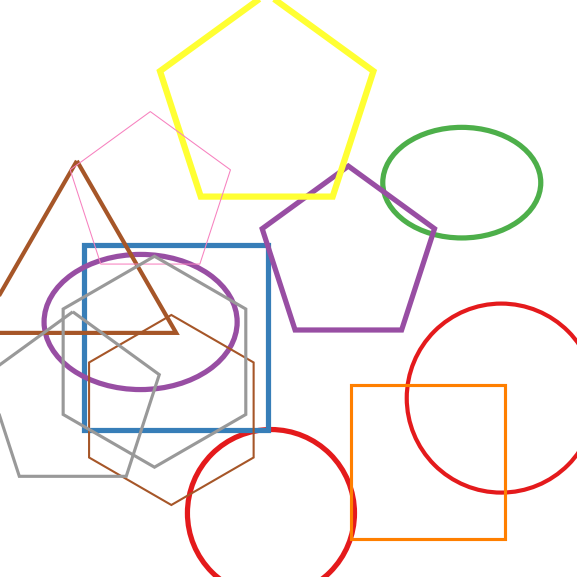[{"shape": "circle", "thickness": 2.5, "radius": 0.72, "center": [0.469, 0.111]}, {"shape": "circle", "thickness": 2, "radius": 0.82, "center": [0.868, 0.31]}, {"shape": "square", "thickness": 2.5, "radius": 0.8, "center": [0.305, 0.415]}, {"shape": "oval", "thickness": 2.5, "radius": 0.68, "center": [0.8, 0.683]}, {"shape": "pentagon", "thickness": 2.5, "radius": 0.78, "center": [0.603, 0.555]}, {"shape": "oval", "thickness": 2.5, "radius": 0.84, "center": [0.243, 0.442]}, {"shape": "square", "thickness": 1.5, "radius": 0.67, "center": [0.742, 0.199]}, {"shape": "pentagon", "thickness": 3, "radius": 0.97, "center": [0.462, 0.816]}, {"shape": "triangle", "thickness": 2, "radius": 0.99, "center": [0.133, 0.522]}, {"shape": "hexagon", "thickness": 1, "radius": 0.82, "center": [0.297, 0.289]}, {"shape": "pentagon", "thickness": 0.5, "radius": 0.73, "center": [0.26, 0.66]}, {"shape": "hexagon", "thickness": 1.5, "radius": 0.91, "center": [0.267, 0.373]}, {"shape": "pentagon", "thickness": 1.5, "radius": 0.79, "center": [0.126, 0.302]}]